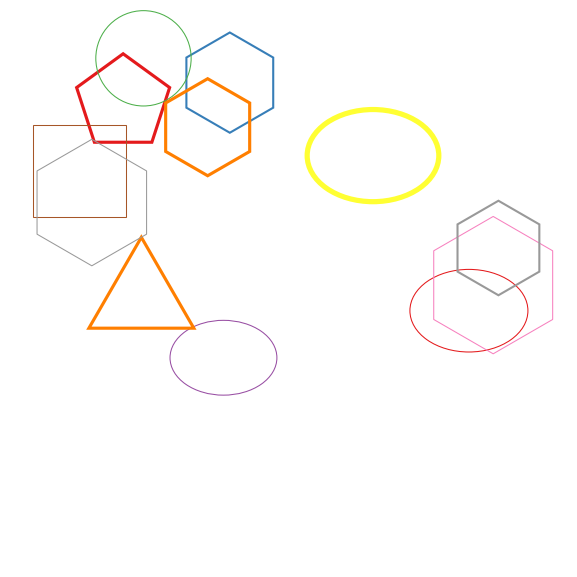[{"shape": "pentagon", "thickness": 1.5, "radius": 0.42, "center": [0.213, 0.821]}, {"shape": "oval", "thickness": 0.5, "radius": 0.51, "center": [0.812, 0.461]}, {"shape": "hexagon", "thickness": 1, "radius": 0.43, "center": [0.398, 0.856]}, {"shape": "circle", "thickness": 0.5, "radius": 0.41, "center": [0.248, 0.898]}, {"shape": "oval", "thickness": 0.5, "radius": 0.46, "center": [0.387, 0.38]}, {"shape": "hexagon", "thickness": 1.5, "radius": 0.42, "center": [0.36, 0.779]}, {"shape": "triangle", "thickness": 1.5, "radius": 0.52, "center": [0.245, 0.483]}, {"shape": "oval", "thickness": 2.5, "radius": 0.57, "center": [0.646, 0.73]}, {"shape": "square", "thickness": 0.5, "radius": 0.4, "center": [0.138, 0.703]}, {"shape": "hexagon", "thickness": 0.5, "radius": 0.59, "center": [0.854, 0.505]}, {"shape": "hexagon", "thickness": 0.5, "radius": 0.55, "center": [0.159, 0.648]}, {"shape": "hexagon", "thickness": 1, "radius": 0.41, "center": [0.863, 0.57]}]